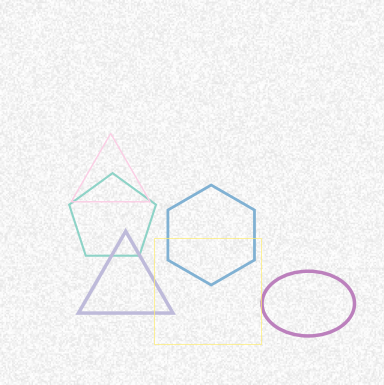[{"shape": "pentagon", "thickness": 1.5, "radius": 0.59, "center": [0.292, 0.432]}, {"shape": "triangle", "thickness": 2.5, "radius": 0.71, "center": [0.326, 0.258]}, {"shape": "hexagon", "thickness": 2, "radius": 0.65, "center": [0.549, 0.39]}, {"shape": "triangle", "thickness": 1, "radius": 0.59, "center": [0.288, 0.535]}, {"shape": "oval", "thickness": 2.5, "radius": 0.6, "center": [0.801, 0.211]}, {"shape": "square", "thickness": 0.5, "radius": 0.69, "center": [0.539, 0.244]}]